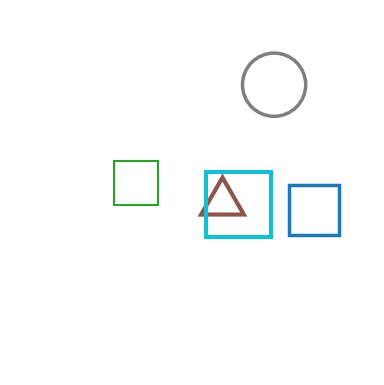[{"shape": "square", "thickness": 2.5, "radius": 0.32, "center": [0.817, 0.454]}, {"shape": "square", "thickness": 1.5, "radius": 0.29, "center": [0.354, 0.525]}, {"shape": "triangle", "thickness": 3, "radius": 0.32, "center": [0.578, 0.475]}, {"shape": "circle", "thickness": 2.5, "radius": 0.41, "center": [0.712, 0.78]}, {"shape": "square", "thickness": 3, "radius": 0.42, "center": [0.619, 0.468]}]